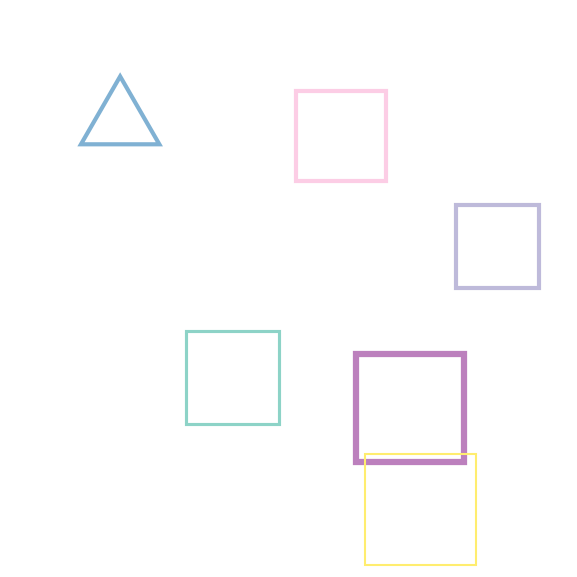[{"shape": "square", "thickness": 1.5, "radius": 0.4, "center": [0.403, 0.345]}, {"shape": "square", "thickness": 2, "radius": 0.36, "center": [0.861, 0.573]}, {"shape": "triangle", "thickness": 2, "radius": 0.39, "center": [0.208, 0.788]}, {"shape": "square", "thickness": 2, "radius": 0.39, "center": [0.591, 0.763]}, {"shape": "square", "thickness": 3, "radius": 0.47, "center": [0.71, 0.293]}, {"shape": "square", "thickness": 1, "radius": 0.48, "center": [0.729, 0.118]}]